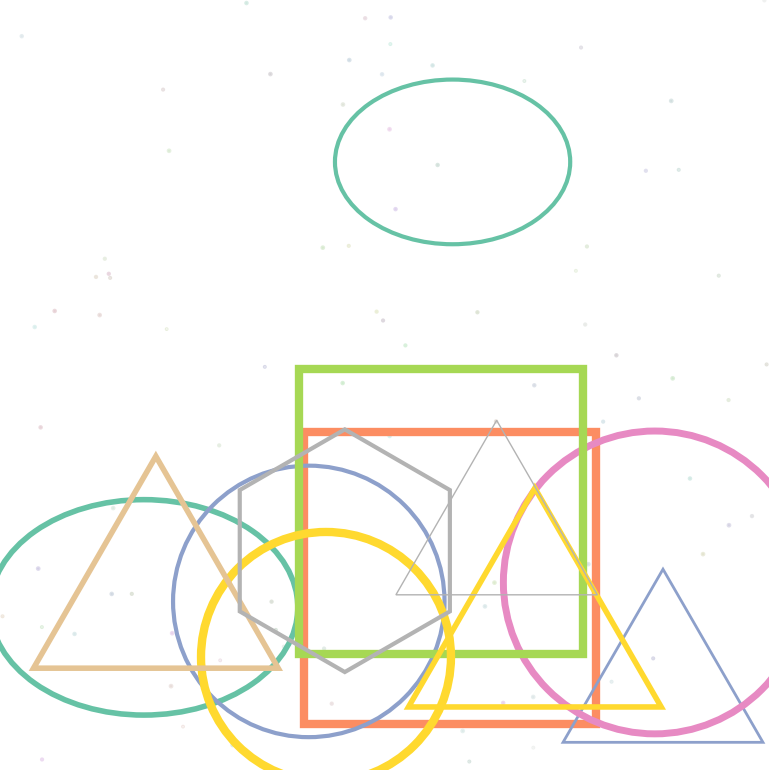[{"shape": "oval", "thickness": 2, "radius": 1.0, "center": [0.187, 0.211]}, {"shape": "oval", "thickness": 1.5, "radius": 0.76, "center": [0.588, 0.79]}, {"shape": "square", "thickness": 3, "radius": 0.95, "center": [0.584, 0.25]}, {"shape": "triangle", "thickness": 1, "radius": 0.75, "center": [0.861, 0.111]}, {"shape": "circle", "thickness": 1.5, "radius": 0.88, "center": [0.401, 0.219]}, {"shape": "circle", "thickness": 2.5, "radius": 0.98, "center": [0.85, 0.244]}, {"shape": "square", "thickness": 3, "radius": 0.92, "center": [0.573, 0.336]}, {"shape": "triangle", "thickness": 2, "radius": 0.95, "center": [0.695, 0.177]}, {"shape": "circle", "thickness": 3, "radius": 0.81, "center": [0.423, 0.147]}, {"shape": "triangle", "thickness": 2, "radius": 0.92, "center": [0.202, 0.224]}, {"shape": "hexagon", "thickness": 1.5, "radius": 0.79, "center": [0.448, 0.285]}, {"shape": "triangle", "thickness": 0.5, "radius": 0.76, "center": [0.645, 0.303]}]